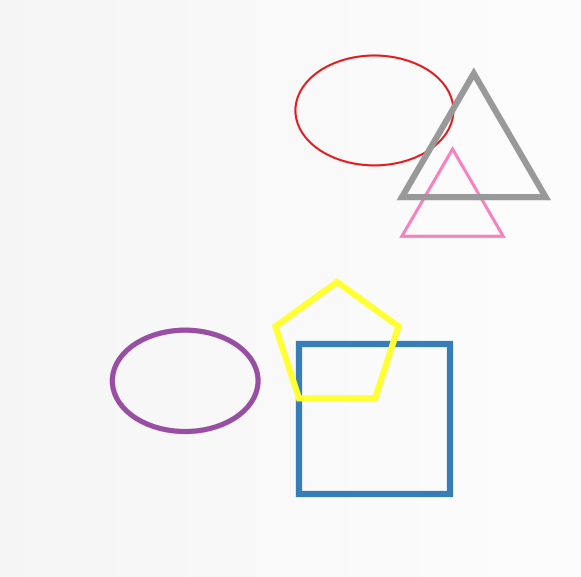[{"shape": "oval", "thickness": 1, "radius": 0.68, "center": [0.644, 0.808]}, {"shape": "square", "thickness": 3, "radius": 0.65, "center": [0.644, 0.273]}, {"shape": "oval", "thickness": 2.5, "radius": 0.63, "center": [0.319, 0.34]}, {"shape": "pentagon", "thickness": 3, "radius": 0.56, "center": [0.58, 0.399]}, {"shape": "triangle", "thickness": 1.5, "radius": 0.5, "center": [0.779, 0.64]}, {"shape": "triangle", "thickness": 3, "radius": 0.71, "center": [0.815, 0.729]}]